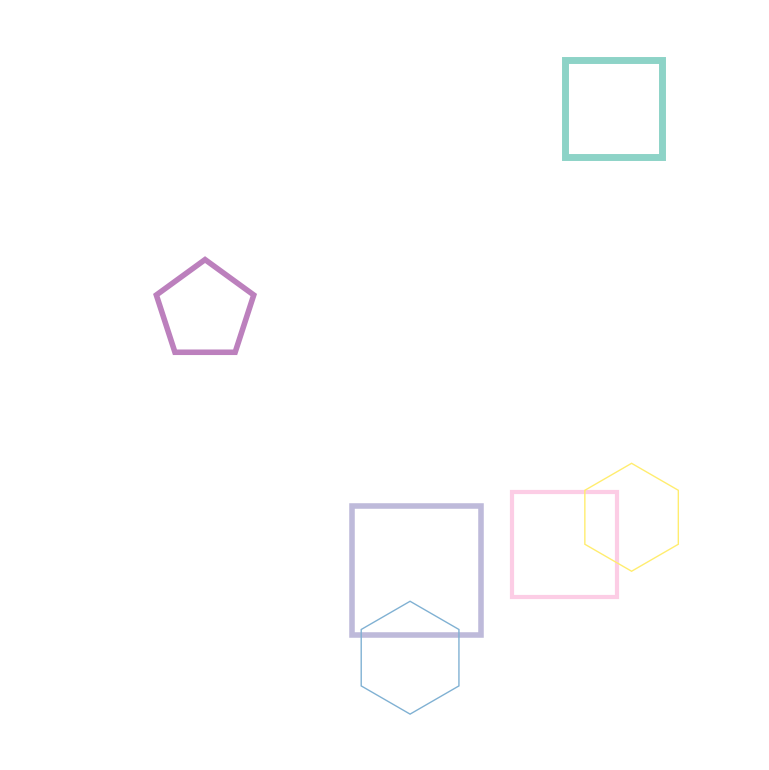[{"shape": "square", "thickness": 2.5, "radius": 0.32, "center": [0.797, 0.859]}, {"shape": "square", "thickness": 2, "radius": 0.42, "center": [0.54, 0.259]}, {"shape": "hexagon", "thickness": 0.5, "radius": 0.37, "center": [0.533, 0.146]}, {"shape": "square", "thickness": 1.5, "radius": 0.34, "center": [0.733, 0.293]}, {"shape": "pentagon", "thickness": 2, "radius": 0.33, "center": [0.266, 0.596]}, {"shape": "hexagon", "thickness": 0.5, "radius": 0.35, "center": [0.82, 0.328]}]